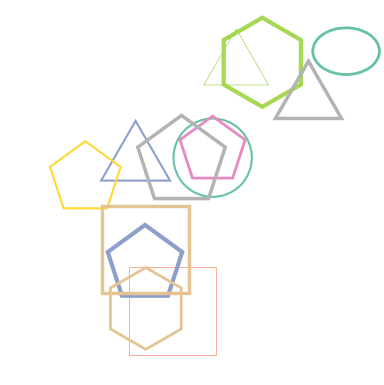[{"shape": "circle", "thickness": 1.5, "radius": 0.51, "center": [0.552, 0.59]}, {"shape": "oval", "thickness": 2, "radius": 0.43, "center": [0.899, 0.867]}, {"shape": "square", "thickness": 0.5, "radius": 0.57, "center": [0.448, 0.192]}, {"shape": "pentagon", "thickness": 3, "radius": 0.51, "center": [0.377, 0.314]}, {"shape": "triangle", "thickness": 1.5, "radius": 0.52, "center": [0.352, 0.583]}, {"shape": "pentagon", "thickness": 2, "radius": 0.44, "center": [0.552, 0.609]}, {"shape": "triangle", "thickness": 0.5, "radius": 0.49, "center": [0.614, 0.828]}, {"shape": "hexagon", "thickness": 3, "radius": 0.58, "center": [0.681, 0.838]}, {"shape": "pentagon", "thickness": 1.5, "radius": 0.48, "center": [0.222, 0.537]}, {"shape": "hexagon", "thickness": 2, "radius": 0.53, "center": [0.379, 0.199]}, {"shape": "square", "thickness": 2.5, "radius": 0.56, "center": [0.378, 0.352]}, {"shape": "triangle", "thickness": 2.5, "radius": 0.5, "center": [0.801, 0.742]}, {"shape": "pentagon", "thickness": 2.5, "radius": 0.6, "center": [0.471, 0.581]}]